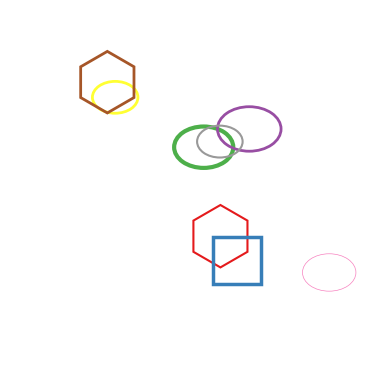[{"shape": "hexagon", "thickness": 1.5, "radius": 0.41, "center": [0.573, 0.386]}, {"shape": "square", "thickness": 2.5, "radius": 0.31, "center": [0.616, 0.324]}, {"shape": "oval", "thickness": 3, "radius": 0.38, "center": [0.529, 0.618]}, {"shape": "oval", "thickness": 2, "radius": 0.41, "center": [0.647, 0.665]}, {"shape": "oval", "thickness": 2, "radius": 0.3, "center": [0.299, 0.747]}, {"shape": "hexagon", "thickness": 2, "radius": 0.4, "center": [0.279, 0.787]}, {"shape": "oval", "thickness": 0.5, "radius": 0.35, "center": [0.855, 0.292]}, {"shape": "oval", "thickness": 1.5, "radius": 0.3, "center": [0.571, 0.632]}]